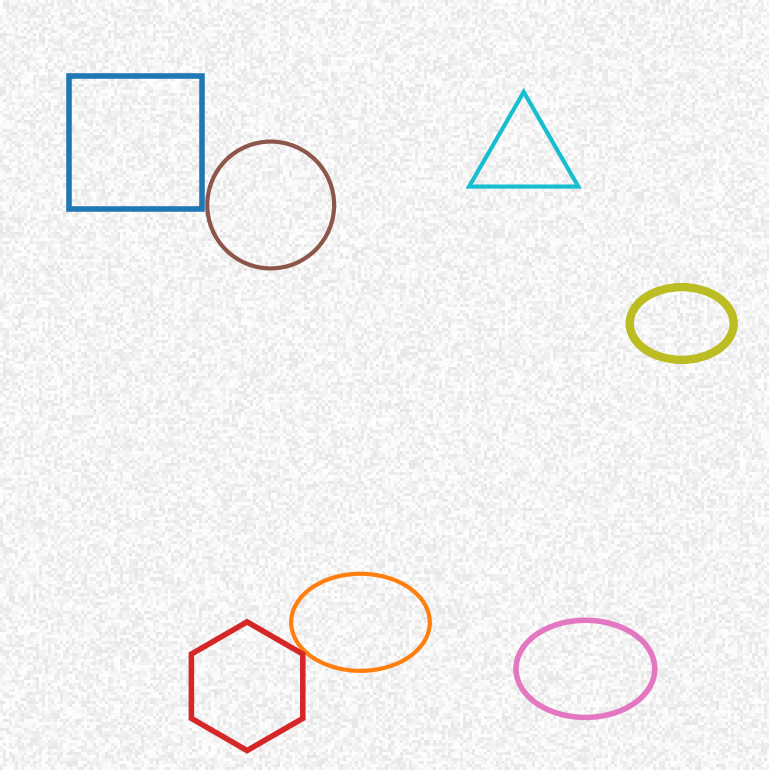[{"shape": "square", "thickness": 2, "radius": 0.43, "center": [0.176, 0.815]}, {"shape": "oval", "thickness": 1.5, "radius": 0.45, "center": [0.468, 0.192]}, {"shape": "hexagon", "thickness": 2, "radius": 0.42, "center": [0.321, 0.109]}, {"shape": "circle", "thickness": 1.5, "radius": 0.41, "center": [0.352, 0.734]}, {"shape": "oval", "thickness": 2, "radius": 0.45, "center": [0.76, 0.131]}, {"shape": "oval", "thickness": 3, "radius": 0.34, "center": [0.885, 0.58]}, {"shape": "triangle", "thickness": 1.5, "radius": 0.41, "center": [0.68, 0.799]}]